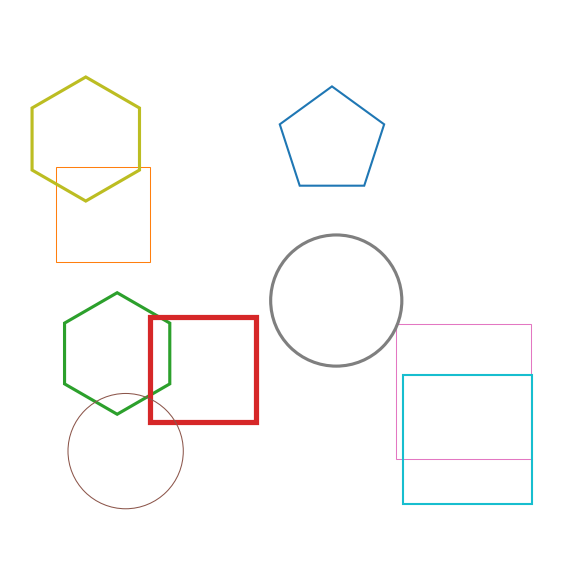[{"shape": "pentagon", "thickness": 1, "radius": 0.48, "center": [0.575, 0.754]}, {"shape": "square", "thickness": 0.5, "radius": 0.41, "center": [0.179, 0.628]}, {"shape": "hexagon", "thickness": 1.5, "radius": 0.53, "center": [0.203, 0.387]}, {"shape": "square", "thickness": 2.5, "radius": 0.46, "center": [0.351, 0.36]}, {"shape": "circle", "thickness": 0.5, "radius": 0.5, "center": [0.218, 0.218]}, {"shape": "square", "thickness": 0.5, "radius": 0.58, "center": [0.803, 0.322]}, {"shape": "circle", "thickness": 1.5, "radius": 0.57, "center": [0.582, 0.479]}, {"shape": "hexagon", "thickness": 1.5, "radius": 0.54, "center": [0.149, 0.758]}, {"shape": "square", "thickness": 1, "radius": 0.56, "center": [0.81, 0.238]}]